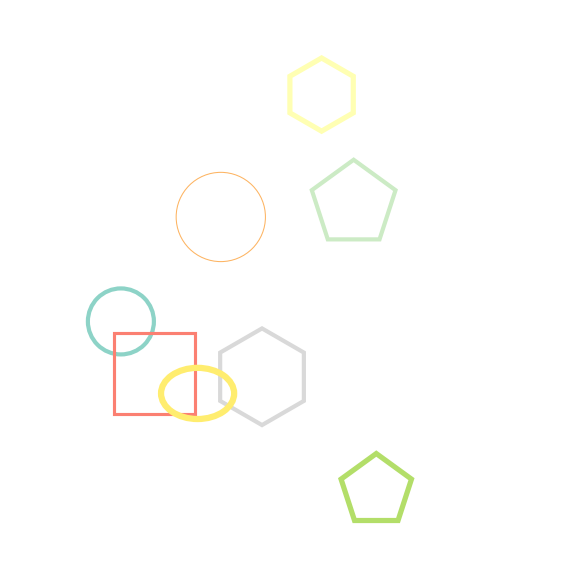[{"shape": "circle", "thickness": 2, "radius": 0.29, "center": [0.209, 0.443]}, {"shape": "hexagon", "thickness": 2.5, "radius": 0.32, "center": [0.557, 0.835]}, {"shape": "square", "thickness": 1.5, "radius": 0.35, "center": [0.268, 0.353]}, {"shape": "circle", "thickness": 0.5, "radius": 0.39, "center": [0.382, 0.623]}, {"shape": "pentagon", "thickness": 2.5, "radius": 0.32, "center": [0.652, 0.15]}, {"shape": "hexagon", "thickness": 2, "radius": 0.42, "center": [0.454, 0.347]}, {"shape": "pentagon", "thickness": 2, "radius": 0.38, "center": [0.612, 0.646]}, {"shape": "oval", "thickness": 3, "radius": 0.32, "center": [0.342, 0.318]}]